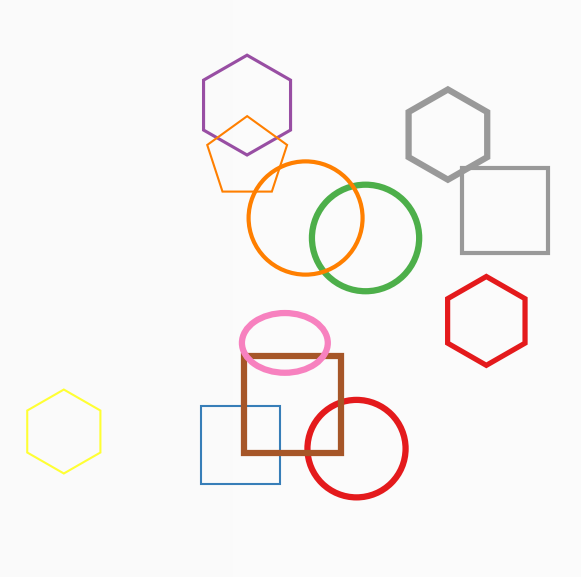[{"shape": "hexagon", "thickness": 2.5, "radius": 0.38, "center": [0.837, 0.443]}, {"shape": "circle", "thickness": 3, "radius": 0.42, "center": [0.613, 0.222]}, {"shape": "square", "thickness": 1, "radius": 0.34, "center": [0.414, 0.229]}, {"shape": "circle", "thickness": 3, "radius": 0.46, "center": [0.629, 0.587]}, {"shape": "hexagon", "thickness": 1.5, "radius": 0.43, "center": [0.425, 0.817]}, {"shape": "circle", "thickness": 2, "radius": 0.49, "center": [0.526, 0.622]}, {"shape": "pentagon", "thickness": 1, "radius": 0.36, "center": [0.425, 0.726]}, {"shape": "hexagon", "thickness": 1, "radius": 0.36, "center": [0.11, 0.252]}, {"shape": "square", "thickness": 3, "radius": 0.42, "center": [0.504, 0.298]}, {"shape": "oval", "thickness": 3, "radius": 0.37, "center": [0.49, 0.405]}, {"shape": "hexagon", "thickness": 3, "radius": 0.39, "center": [0.771, 0.766]}, {"shape": "square", "thickness": 2, "radius": 0.37, "center": [0.869, 0.635]}]